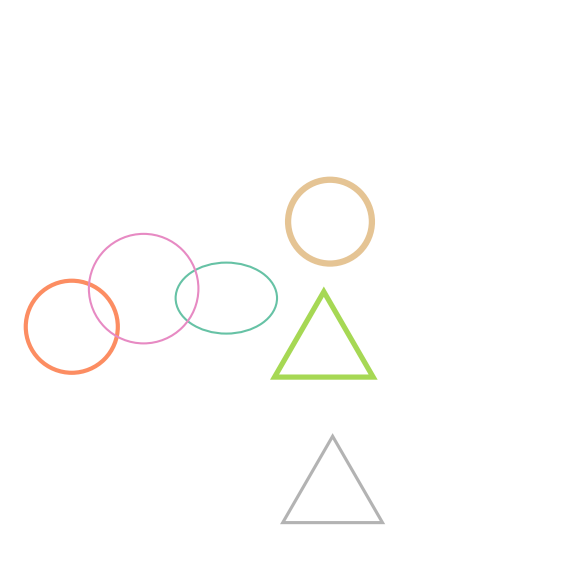[{"shape": "oval", "thickness": 1, "radius": 0.44, "center": [0.392, 0.483]}, {"shape": "circle", "thickness": 2, "radius": 0.4, "center": [0.124, 0.433]}, {"shape": "circle", "thickness": 1, "radius": 0.47, "center": [0.249, 0.499]}, {"shape": "triangle", "thickness": 2.5, "radius": 0.49, "center": [0.561, 0.395]}, {"shape": "circle", "thickness": 3, "radius": 0.36, "center": [0.571, 0.615]}, {"shape": "triangle", "thickness": 1.5, "radius": 0.5, "center": [0.576, 0.144]}]